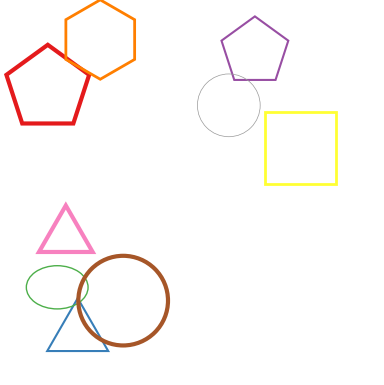[{"shape": "pentagon", "thickness": 3, "radius": 0.56, "center": [0.124, 0.771]}, {"shape": "triangle", "thickness": 1.5, "radius": 0.46, "center": [0.202, 0.134]}, {"shape": "oval", "thickness": 1, "radius": 0.4, "center": [0.149, 0.254]}, {"shape": "pentagon", "thickness": 1.5, "radius": 0.46, "center": [0.662, 0.866]}, {"shape": "hexagon", "thickness": 2, "radius": 0.52, "center": [0.26, 0.897]}, {"shape": "square", "thickness": 2, "radius": 0.47, "center": [0.781, 0.616]}, {"shape": "circle", "thickness": 3, "radius": 0.58, "center": [0.32, 0.219]}, {"shape": "triangle", "thickness": 3, "radius": 0.4, "center": [0.171, 0.386]}, {"shape": "circle", "thickness": 0.5, "radius": 0.41, "center": [0.594, 0.726]}]